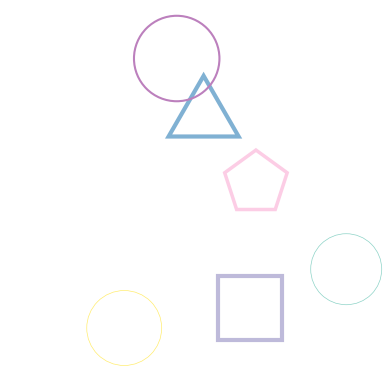[{"shape": "circle", "thickness": 0.5, "radius": 0.46, "center": [0.899, 0.301]}, {"shape": "square", "thickness": 3, "radius": 0.42, "center": [0.649, 0.199]}, {"shape": "triangle", "thickness": 3, "radius": 0.53, "center": [0.529, 0.698]}, {"shape": "pentagon", "thickness": 2.5, "radius": 0.43, "center": [0.665, 0.525]}, {"shape": "circle", "thickness": 1.5, "radius": 0.55, "center": [0.459, 0.848]}, {"shape": "circle", "thickness": 0.5, "radius": 0.49, "center": [0.323, 0.148]}]